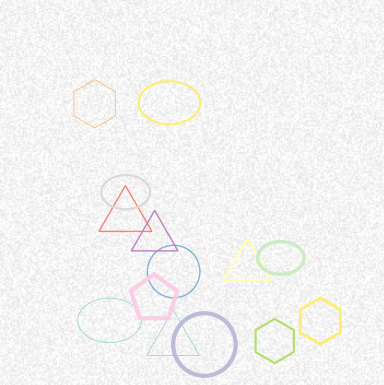[{"shape": "triangle", "thickness": 0.5, "radius": 0.4, "center": [0.45, 0.116]}, {"shape": "oval", "thickness": 0.5, "radius": 0.41, "center": [0.284, 0.168]}, {"shape": "triangle", "thickness": 1.5, "radius": 0.36, "center": [0.643, 0.308]}, {"shape": "circle", "thickness": 3, "radius": 0.41, "center": [0.531, 0.105]}, {"shape": "triangle", "thickness": 1, "radius": 0.4, "center": [0.326, 0.439]}, {"shape": "circle", "thickness": 1, "radius": 0.34, "center": [0.451, 0.295]}, {"shape": "hexagon", "thickness": 0.5, "radius": 0.31, "center": [0.246, 0.73]}, {"shape": "hexagon", "thickness": 1.5, "radius": 0.29, "center": [0.714, 0.114]}, {"shape": "pentagon", "thickness": 3, "radius": 0.32, "center": [0.4, 0.225]}, {"shape": "oval", "thickness": 1.5, "radius": 0.32, "center": [0.327, 0.501]}, {"shape": "triangle", "thickness": 1, "radius": 0.35, "center": [0.402, 0.383]}, {"shape": "oval", "thickness": 2.5, "radius": 0.3, "center": [0.73, 0.33]}, {"shape": "oval", "thickness": 1.5, "radius": 0.4, "center": [0.44, 0.733]}, {"shape": "hexagon", "thickness": 2, "radius": 0.3, "center": [0.832, 0.166]}]